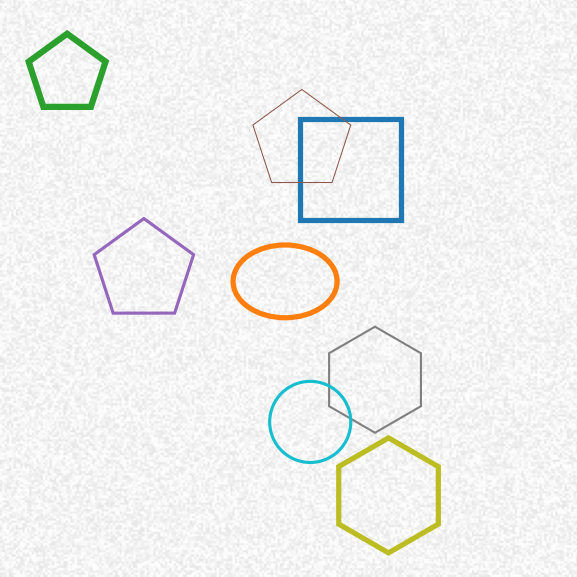[{"shape": "square", "thickness": 2.5, "radius": 0.44, "center": [0.607, 0.706]}, {"shape": "oval", "thickness": 2.5, "radius": 0.45, "center": [0.494, 0.512]}, {"shape": "pentagon", "thickness": 3, "radius": 0.35, "center": [0.116, 0.871]}, {"shape": "pentagon", "thickness": 1.5, "radius": 0.45, "center": [0.249, 0.53]}, {"shape": "pentagon", "thickness": 0.5, "radius": 0.45, "center": [0.523, 0.755]}, {"shape": "hexagon", "thickness": 1, "radius": 0.46, "center": [0.649, 0.342]}, {"shape": "hexagon", "thickness": 2.5, "radius": 0.5, "center": [0.673, 0.141]}, {"shape": "circle", "thickness": 1.5, "radius": 0.35, "center": [0.537, 0.269]}]